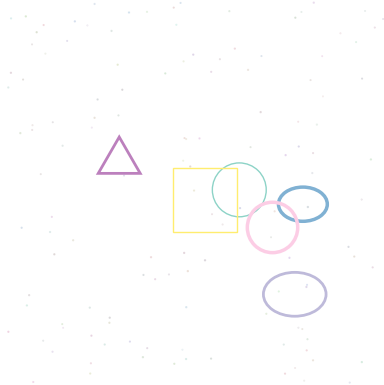[{"shape": "circle", "thickness": 1, "radius": 0.35, "center": [0.622, 0.507]}, {"shape": "oval", "thickness": 2, "radius": 0.41, "center": [0.766, 0.236]}, {"shape": "oval", "thickness": 2.5, "radius": 0.32, "center": [0.787, 0.47]}, {"shape": "circle", "thickness": 2.5, "radius": 0.33, "center": [0.708, 0.409]}, {"shape": "triangle", "thickness": 2, "radius": 0.31, "center": [0.31, 0.581]}, {"shape": "square", "thickness": 1, "radius": 0.42, "center": [0.532, 0.48]}]